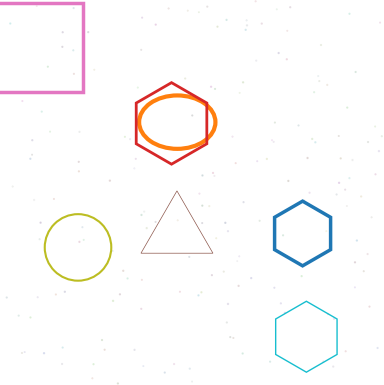[{"shape": "hexagon", "thickness": 2.5, "radius": 0.42, "center": [0.786, 0.394]}, {"shape": "oval", "thickness": 3, "radius": 0.5, "center": [0.46, 0.683]}, {"shape": "hexagon", "thickness": 2, "radius": 0.53, "center": [0.446, 0.679]}, {"shape": "triangle", "thickness": 0.5, "radius": 0.54, "center": [0.46, 0.396]}, {"shape": "square", "thickness": 2.5, "radius": 0.57, "center": [0.1, 0.877]}, {"shape": "circle", "thickness": 1.5, "radius": 0.43, "center": [0.203, 0.357]}, {"shape": "hexagon", "thickness": 1, "radius": 0.46, "center": [0.796, 0.125]}]